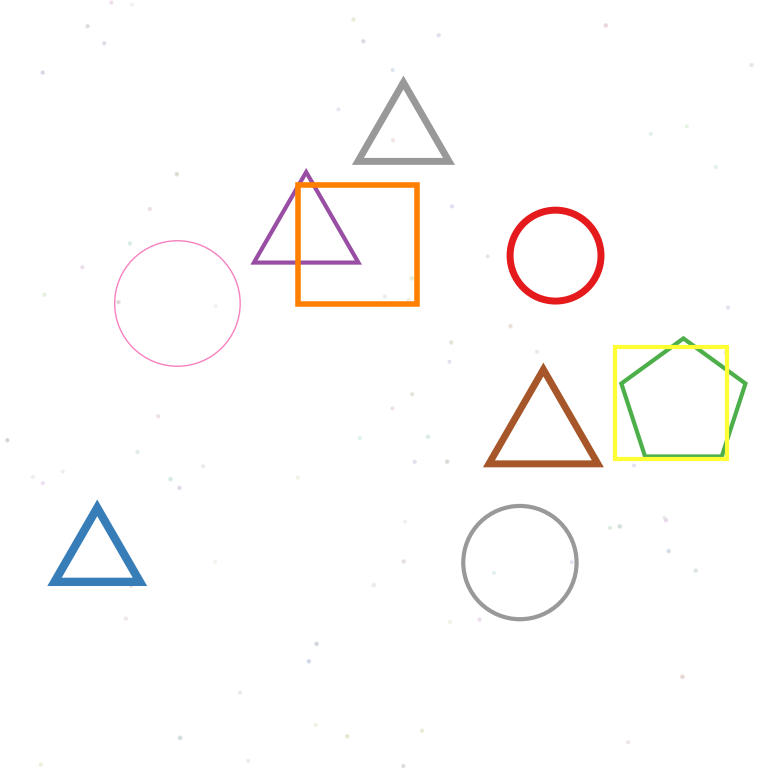[{"shape": "circle", "thickness": 2.5, "radius": 0.3, "center": [0.721, 0.668]}, {"shape": "triangle", "thickness": 3, "radius": 0.32, "center": [0.126, 0.276]}, {"shape": "pentagon", "thickness": 1.5, "radius": 0.42, "center": [0.888, 0.476]}, {"shape": "triangle", "thickness": 1.5, "radius": 0.39, "center": [0.398, 0.698]}, {"shape": "square", "thickness": 2, "radius": 0.39, "center": [0.465, 0.682]}, {"shape": "square", "thickness": 1.5, "radius": 0.36, "center": [0.871, 0.477]}, {"shape": "triangle", "thickness": 2.5, "radius": 0.41, "center": [0.706, 0.438]}, {"shape": "circle", "thickness": 0.5, "radius": 0.41, "center": [0.23, 0.606]}, {"shape": "triangle", "thickness": 2.5, "radius": 0.34, "center": [0.524, 0.825]}, {"shape": "circle", "thickness": 1.5, "radius": 0.37, "center": [0.675, 0.269]}]